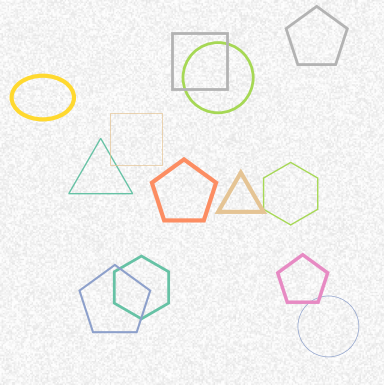[{"shape": "hexagon", "thickness": 2, "radius": 0.41, "center": [0.367, 0.253]}, {"shape": "triangle", "thickness": 1, "radius": 0.48, "center": [0.262, 0.545]}, {"shape": "pentagon", "thickness": 3, "radius": 0.44, "center": [0.478, 0.498]}, {"shape": "circle", "thickness": 0.5, "radius": 0.4, "center": [0.853, 0.152]}, {"shape": "pentagon", "thickness": 1.5, "radius": 0.48, "center": [0.298, 0.215]}, {"shape": "pentagon", "thickness": 2.5, "radius": 0.34, "center": [0.786, 0.27]}, {"shape": "hexagon", "thickness": 1, "radius": 0.41, "center": [0.755, 0.497]}, {"shape": "circle", "thickness": 2, "radius": 0.46, "center": [0.566, 0.798]}, {"shape": "oval", "thickness": 3, "radius": 0.4, "center": [0.111, 0.747]}, {"shape": "triangle", "thickness": 3, "radius": 0.34, "center": [0.626, 0.484]}, {"shape": "square", "thickness": 0.5, "radius": 0.34, "center": [0.354, 0.64]}, {"shape": "square", "thickness": 2, "radius": 0.36, "center": [0.519, 0.841]}, {"shape": "pentagon", "thickness": 2, "radius": 0.42, "center": [0.823, 0.9]}]